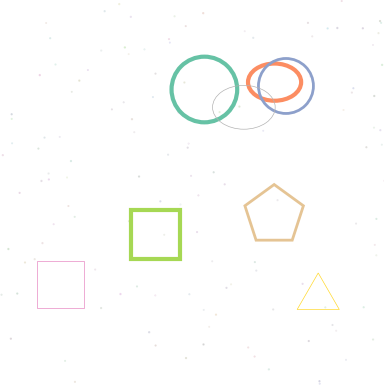[{"shape": "circle", "thickness": 3, "radius": 0.43, "center": [0.531, 0.768]}, {"shape": "oval", "thickness": 3, "radius": 0.35, "center": [0.713, 0.787]}, {"shape": "circle", "thickness": 2, "radius": 0.36, "center": [0.743, 0.777]}, {"shape": "square", "thickness": 0.5, "radius": 0.31, "center": [0.158, 0.26]}, {"shape": "square", "thickness": 3, "radius": 0.31, "center": [0.404, 0.391]}, {"shape": "triangle", "thickness": 0.5, "radius": 0.32, "center": [0.827, 0.228]}, {"shape": "pentagon", "thickness": 2, "radius": 0.4, "center": [0.712, 0.441]}, {"shape": "oval", "thickness": 0.5, "radius": 0.41, "center": [0.633, 0.721]}]